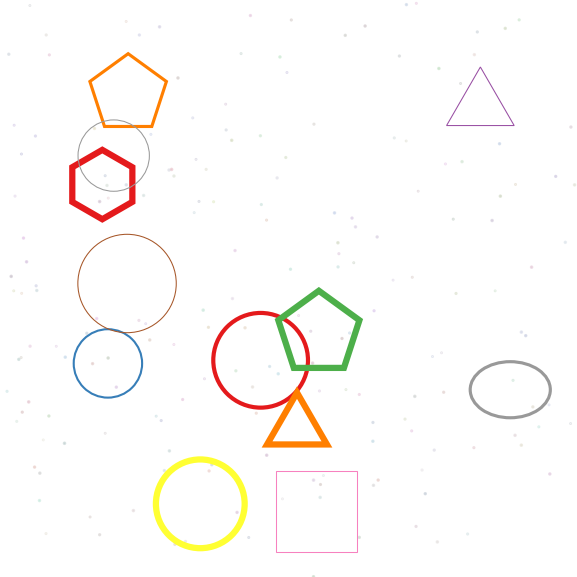[{"shape": "hexagon", "thickness": 3, "radius": 0.3, "center": [0.177, 0.68]}, {"shape": "circle", "thickness": 2, "radius": 0.41, "center": [0.451, 0.375]}, {"shape": "circle", "thickness": 1, "radius": 0.3, "center": [0.187, 0.37]}, {"shape": "pentagon", "thickness": 3, "radius": 0.37, "center": [0.552, 0.422]}, {"shape": "triangle", "thickness": 0.5, "radius": 0.34, "center": [0.832, 0.816]}, {"shape": "pentagon", "thickness": 1.5, "radius": 0.35, "center": [0.222, 0.836]}, {"shape": "triangle", "thickness": 3, "radius": 0.3, "center": [0.514, 0.259]}, {"shape": "circle", "thickness": 3, "radius": 0.38, "center": [0.347, 0.127]}, {"shape": "circle", "thickness": 0.5, "radius": 0.43, "center": [0.22, 0.508]}, {"shape": "square", "thickness": 0.5, "radius": 0.35, "center": [0.548, 0.113]}, {"shape": "oval", "thickness": 1.5, "radius": 0.35, "center": [0.884, 0.324]}, {"shape": "circle", "thickness": 0.5, "radius": 0.31, "center": [0.197, 0.73]}]